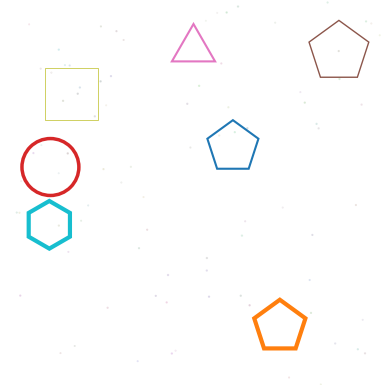[{"shape": "pentagon", "thickness": 1.5, "radius": 0.35, "center": [0.605, 0.618]}, {"shape": "pentagon", "thickness": 3, "radius": 0.35, "center": [0.727, 0.152]}, {"shape": "circle", "thickness": 2.5, "radius": 0.37, "center": [0.131, 0.566]}, {"shape": "pentagon", "thickness": 1, "radius": 0.41, "center": [0.88, 0.865]}, {"shape": "triangle", "thickness": 1.5, "radius": 0.32, "center": [0.503, 0.873]}, {"shape": "square", "thickness": 0.5, "radius": 0.34, "center": [0.185, 0.756]}, {"shape": "hexagon", "thickness": 3, "radius": 0.31, "center": [0.128, 0.416]}]